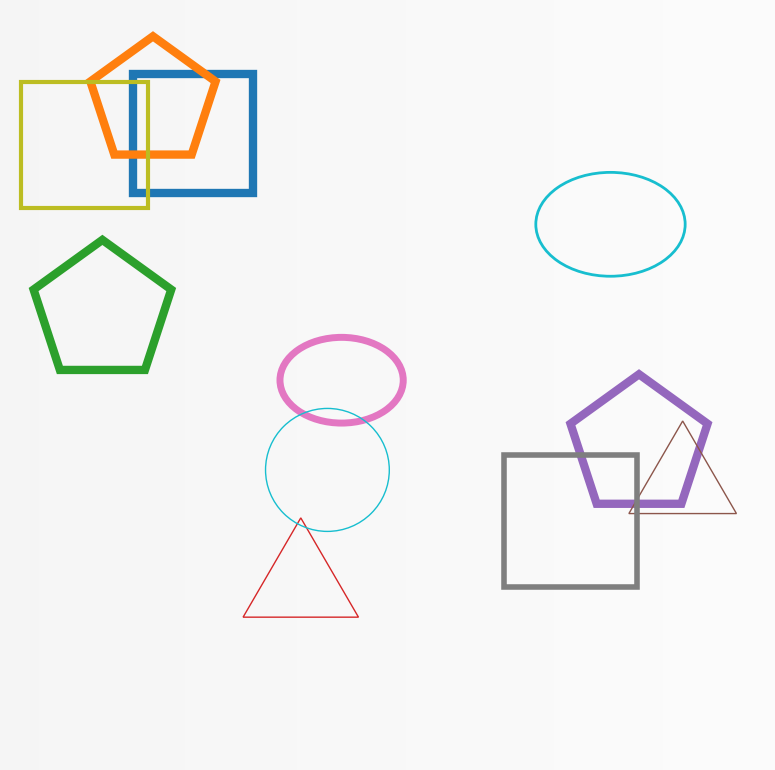[{"shape": "square", "thickness": 3, "radius": 0.39, "center": [0.249, 0.827]}, {"shape": "pentagon", "thickness": 3, "radius": 0.42, "center": [0.197, 0.868]}, {"shape": "pentagon", "thickness": 3, "radius": 0.47, "center": [0.132, 0.595]}, {"shape": "triangle", "thickness": 0.5, "radius": 0.43, "center": [0.388, 0.241]}, {"shape": "pentagon", "thickness": 3, "radius": 0.46, "center": [0.825, 0.421]}, {"shape": "triangle", "thickness": 0.5, "radius": 0.4, "center": [0.881, 0.373]}, {"shape": "oval", "thickness": 2.5, "radius": 0.4, "center": [0.441, 0.506]}, {"shape": "square", "thickness": 2, "radius": 0.43, "center": [0.736, 0.323]}, {"shape": "square", "thickness": 1.5, "radius": 0.41, "center": [0.109, 0.812]}, {"shape": "circle", "thickness": 0.5, "radius": 0.4, "center": [0.422, 0.39]}, {"shape": "oval", "thickness": 1, "radius": 0.48, "center": [0.788, 0.709]}]